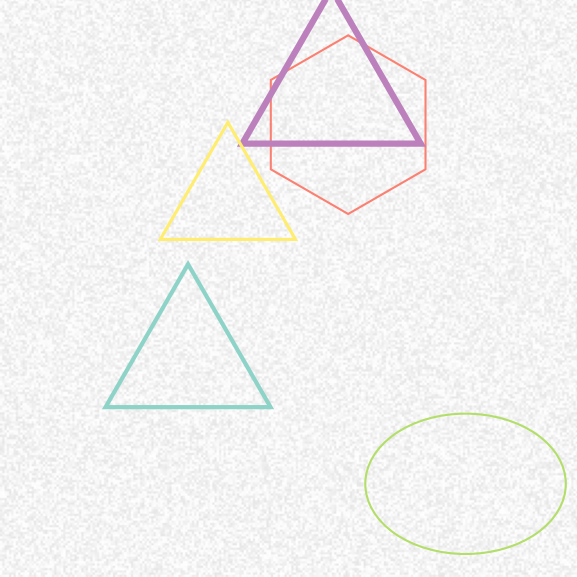[{"shape": "triangle", "thickness": 2, "radius": 0.82, "center": [0.326, 0.377]}, {"shape": "hexagon", "thickness": 1, "radius": 0.77, "center": [0.603, 0.783]}, {"shape": "oval", "thickness": 1, "radius": 0.87, "center": [0.806, 0.161]}, {"shape": "triangle", "thickness": 3, "radius": 0.89, "center": [0.574, 0.84]}, {"shape": "triangle", "thickness": 1.5, "radius": 0.68, "center": [0.395, 0.652]}]